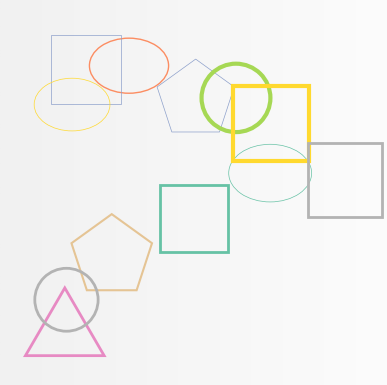[{"shape": "oval", "thickness": 0.5, "radius": 0.53, "center": [0.697, 0.55]}, {"shape": "square", "thickness": 2, "radius": 0.44, "center": [0.5, 0.433]}, {"shape": "oval", "thickness": 1, "radius": 0.51, "center": [0.333, 0.829]}, {"shape": "square", "thickness": 0.5, "radius": 0.45, "center": [0.223, 0.82]}, {"shape": "pentagon", "thickness": 0.5, "radius": 0.52, "center": [0.505, 0.742]}, {"shape": "triangle", "thickness": 2, "radius": 0.59, "center": [0.167, 0.135]}, {"shape": "circle", "thickness": 3, "radius": 0.44, "center": [0.609, 0.746]}, {"shape": "oval", "thickness": 0.5, "radius": 0.49, "center": [0.186, 0.728]}, {"shape": "square", "thickness": 3, "radius": 0.49, "center": [0.7, 0.68]}, {"shape": "pentagon", "thickness": 1.5, "radius": 0.55, "center": [0.288, 0.335]}, {"shape": "circle", "thickness": 2, "radius": 0.41, "center": [0.172, 0.221]}, {"shape": "square", "thickness": 2, "radius": 0.48, "center": [0.89, 0.533]}]